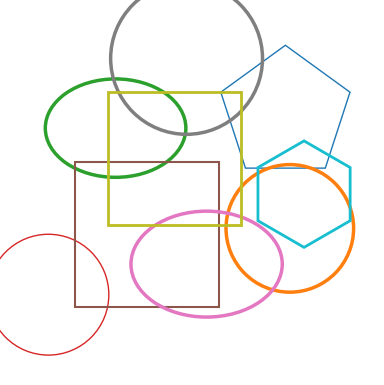[{"shape": "pentagon", "thickness": 1, "radius": 0.88, "center": [0.741, 0.706]}, {"shape": "circle", "thickness": 2.5, "radius": 0.83, "center": [0.753, 0.407]}, {"shape": "oval", "thickness": 2.5, "radius": 0.91, "center": [0.3, 0.667]}, {"shape": "circle", "thickness": 1, "radius": 0.78, "center": [0.126, 0.235]}, {"shape": "square", "thickness": 1.5, "radius": 0.94, "center": [0.382, 0.391]}, {"shape": "oval", "thickness": 2.5, "radius": 0.98, "center": [0.537, 0.314]}, {"shape": "circle", "thickness": 2.5, "radius": 0.99, "center": [0.485, 0.848]}, {"shape": "square", "thickness": 2, "radius": 0.87, "center": [0.453, 0.588]}, {"shape": "hexagon", "thickness": 2, "radius": 0.69, "center": [0.79, 0.496]}]